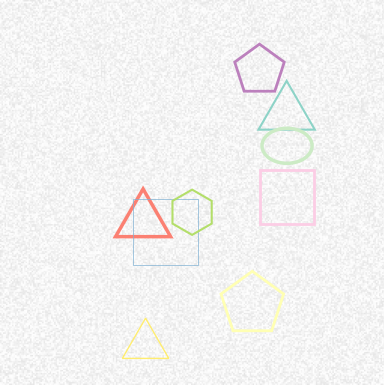[{"shape": "triangle", "thickness": 1.5, "radius": 0.42, "center": [0.745, 0.705]}, {"shape": "pentagon", "thickness": 2, "radius": 0.43, "center": [0.655, 0.21]}, {"shape": "triangle", "thickness": 2.5, "radius": 0.41, "center": [0.372, 0.427]}, {"shape": "square", "thickness": 0.5, "radius": 0.43, "center": [0.43, 0.398]}, {"shape": "hexagon", "thickness": 1.5, "radius": 0.29, "center": [0.499, 0.449]}, {"shape": "square", "thickness": 2, "radius": 0.35, "center": [0.744, 0.488]}, {"shape": "pentagon", "thickness": 2, "radius": 0.34, "center": [0.674, 0.818]}, {"shape": "oval", "thickness": 2.5, "radius": 0.33, "center": [0.746, 0.621]}, {"shape": "triangle", "thickness": 1, "radius": 0.35, "center": [0.378, 0.104]}]